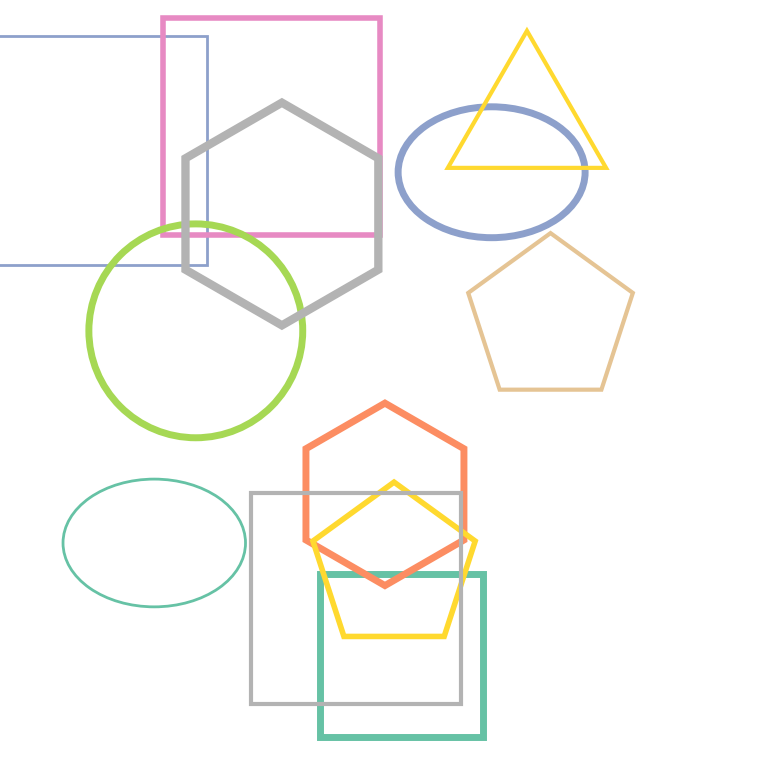[{"shape": "square", "thickness": 2.5, "radius": 0.53, "center": [0.521, 0.148]}, {"shape": "oval", "thickness": 1, "radius": 0.59, "center": [0.2, 0.295]}, {"shape": "hexagon", "thickness": 2.5, "radius": 0.59, "center": [0.5, 0.358]}, {"shape": "square", "thickness": 1, "radius": 0.74, "center": [0.12, 0.805]}, {"shape": "oval", "thickness": 2.5, "radius": 0.61, "center": [0.638, 0.776]}, {"shape": "square", "thickness": 2, "radius": 0.7, "center": [0.353, 0.836]}, {"shape": "circle", "thickness": 2.5, "radius": 0.69, "center": [0.254, 0.57]}, {"shape": "pentagon", "thickness": 2, "radius": 0.55, "center": [0.512, 0.263]}, {"shape": "triangle", "thickness": 1.5, "radius": 0.59, "center": [0.684, 0.841]}, {"shape": "pentagon", "thickness": 1.5, "radius": 0.56, "center": [0.715, 0.585]}, {"shape": "square", "thickness": 1.5, "radius": 0.68, "center": [0.462, 0.223]}, {"shape": "hexagon", "thickness": 3, "radius": 0.72, "center": [0.366, 0.722]}]